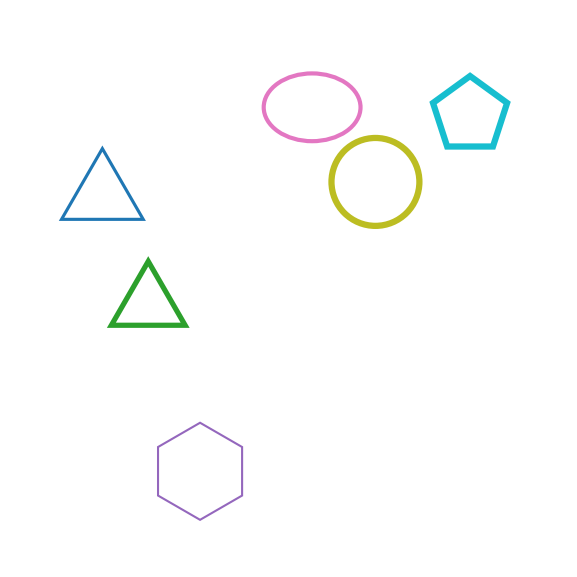[{"shape": "triangle", "thickness": 1.5, "radius": 0.41, "center": [0.177, 0.66]}, {"shape": "triangle", "thickness": 2.5, "radius": 0.37, "center": [0.257, 0.473]}, {"shape": "hexagon", "thickness": 1, "radius": 0.42, "center": [0.346, 0.183]}, {"shape": "oval", "thickness": 2, "radius": 0.42, "center": [0.54, 0.813]}, {"shape": "circle", "thickness": 3, "radius": 0.38, "center": [0.65, 0.684]}, {"shape": "pentagon", "thickness": 3, "radius": 0.34, "center": [0.814, 0.8]}]